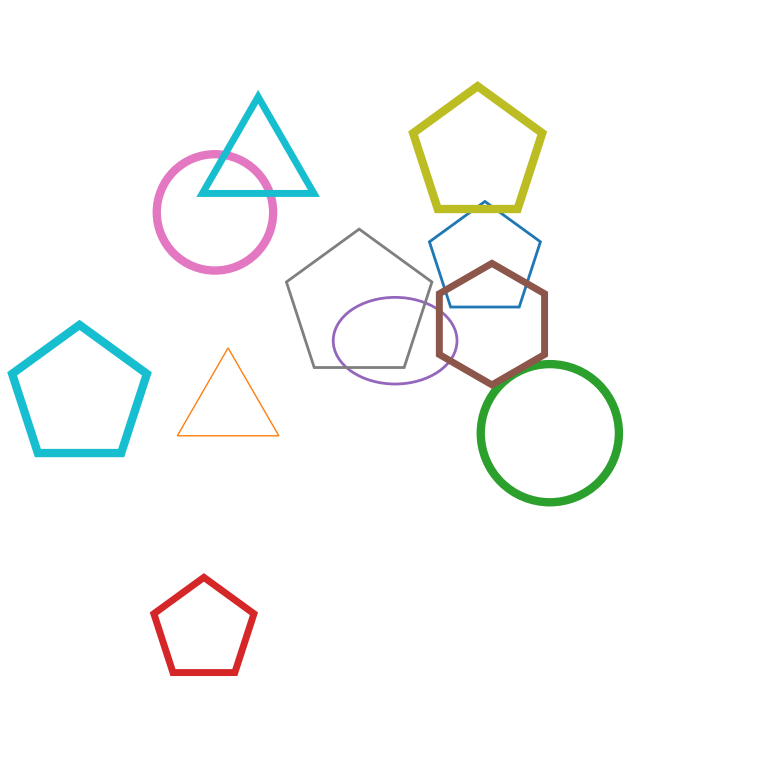[{"shape": "pentagon", "thickness": 1, "radius": 0.38, "center": [0.63, 0.663]}, {"shape": "triangle", "thickness": 0.5, "radius": 0.38, "center": [0.296, 0.472]}, {"shape": "circle", "thickness": 3, "radius": 0.45, "center": [0.714, 0.437]}, {"shape": "pentagon", "thickness": 2.5, "radius": 0.34, "center": [0.265, 0.182]}, {"shape": "oval", "thickness": 1, "radius": 0.4, "center": [0.513, 0.558]}, {"shape": "hexagon", "thickness": 2.5, "radius": 0.39, "center": [0.639, 0.579]}, {"shape": "circle", "thickness": 3, "radius": 0.38, "center": [0.279, 0.724]}, {"shape": "pentagon", "thickness": 1, "radius": 0.5, "center": [0.466, 0.603]}, {"shape": "pentagon", "thickness": 3, "radius": 0.44, "center": [0.62, 0.8]}, {"shape": "triangle", "thickness": 2.5, "radius": 0.42, "center": [0.335, 0.791]}, {"shape": "pentagon", "thickness": 3, "radius": 0.46, "center": [0.103, 0.486]}]